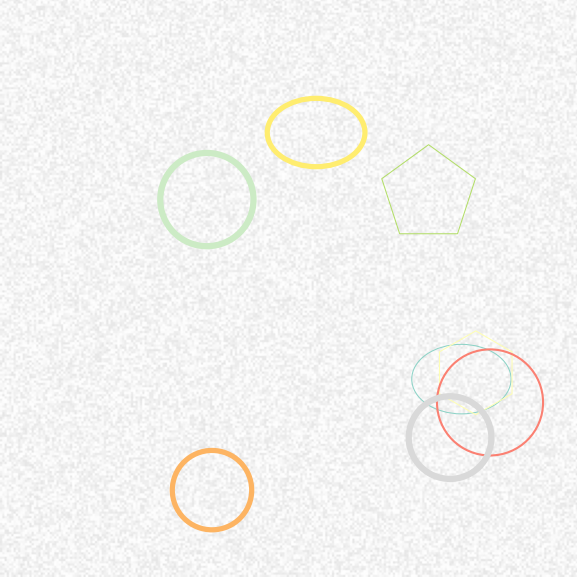[{"shape": "oval", "thickness": 0.5, "radius": 0.43, "center": [0.799, 0.343]}, {"shape": "hexagon", "thickness": 0.5, "radius": 0.36, "center": [0.824, 0.354]}, {"shape": "circle", "thickness": 1, "radius": 0.46, "center": [0.849, 0.302]}, {"shape": "circle", "thickness": 2.5, "radius": 0.34, "center": [0.367, 0.15]}, {"shape": "pentagon", "thickness": 0.5, "radius": 0.43, "center": [0.742, 0.663]}, {"shape": "circle", "thickness": 3, "radius": 0.36, "center": [0.779, 0.241]}, {"shape": "circle", "thickness": 3, "radius": 0.4, "center": [0.358, 0.654]}, {"shape": "oval", "thickness": 2.5, "radius": 0.42, "center": [0.547, 0.77]}]